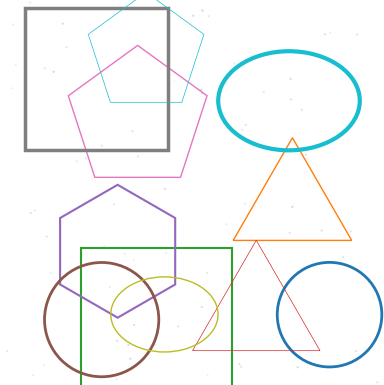[{"shape": "circle", "thickness": 2, "radius": 0.68, "center": [0.856, 0.183]}, {"shape": "triangle", "thickness": 1, "radius": 0.89, "center": [0.76, 0.464]}, {"shape": "square", "thickness": 1.5, "radius": 0.98, "center": [0.406, 0.16]}, {"shape": "triangle", "thickness": 0.5, "radius": 0.96, "center": [0.666, 0.185]}, {"shape": "hexagon", "thickness": 1.5, "radius": 0.86, "center": [0.306, 0.347]}, {"shape": "circle", "thickness": 2, "radius": 0.74, "center": [0.264, 0.17]}, {"shape": "pentagon", "thickness": 1, "radius": 0.95, "center": [0.358, 0.693]}, {"shape": "square", "thickness": 2.5, "radius": 0.92, "center": [0.25, 0.794]}, {"shape": "oval", "thickness": 1, "radius": 0.7, "center": [0.427, 0.183]}, {"shape": "pentagon", "thickness": 0.5, "radius": 0.79, "center": [0.379, 0.862]}, {"shape": "oval", "thickness": 3, "radius": 0.92, "center": [0.751, 0.738]}]